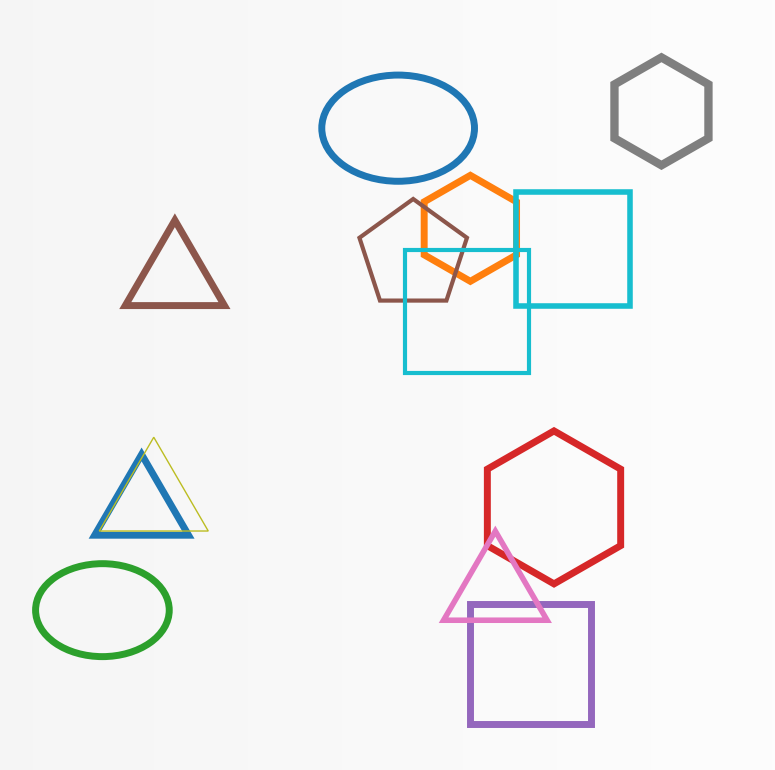[{"shape": "triangle", "thickness": 2.5, "radius": 0.35, "center": [0.183, 0.34]}, {"shape": "oval", "thickness": 2.5, "radius": 0.49, "center": [0.514, 0.834]}, {"shape": "hexagon", "thickness": 2.5, "radius": 0.34, "center": [0.607, 0.703]}, {"shape": "oval", "thickness": 2.5, "radius": 0.43, "center": [0.132, 0.208]}, {"shape": "hexagon", "thickness": 2.5, "radius": 0.5, "center": [0.715, 0.341]}, {"shape": "square", "thickness": 2.5, "radius": 0.39, "center": [0.685, 0.138]}, {"shape": "triangle", "thickness": 2.5, "radius": 0.37, "center": [0.226, 0.64]}, {"shape": "pentagon", "thickness": 1.5, "radius": 0.36, "center": [0.533, 0.669]}, {"shape": "triangle", "thickness": 2, "radius": 0.39, "center": [0.639, 0.233]}, {"shape": "hexagon", "thickness": 3, "radius": 0.35, "center": [0.853, 0.855]}, {"shape": "triangle", "thickness": 0.5, "radius": 0.41, "center": [0.198, 0.351]}, {"shape": "square", "thickness": 1.5, "radius": 0.4, "center": [0.603, 0.595]}, {"shape": "square", "thickness": 2, "radius": 0.37, "center": [0.74, 0.677]}]